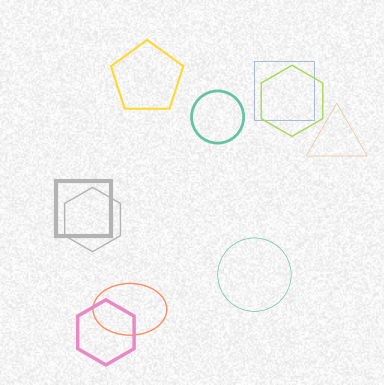[{"shape": "circle", "thickness": 2, "radius": 0.34, "center": [0.565, 0.696]}, {"shape": "circle", "thickness": 0.5, "radius": 0.48, "center": [0.661, 0.287]}, {"shape": "oval", "thickness": 1, "radius": 0.48, "center": [0.337, 0.197]}, {"shape": "square", "thickness": 0.5, "radius": 0.39, "center": [0.737, 0.765]}, {"shape": "hexagon", "thickness": 2.5, "radius": 0.42, "center": [0.275, 0.137]}, {"shape": "hexagon", "thickness": 1, "radius": 0.46, "center": [0.758, 0.738]}, {"shape": "pentagon", "thickness": 1.5, "radius": 0.49, "center": [0.382, 0.798]}, {"shape": "triangle", "thickness": 0.5, "radius": 0.46, "center": [0.875, 0.641]}, {"shape": "hexagon", "thickness": 1, "radius": 0.42, "center": [0.24, 0.43]}, {"shape": "square", "thickness": 3, "radius": 0.35, "center": [0.216, 0.458]}]